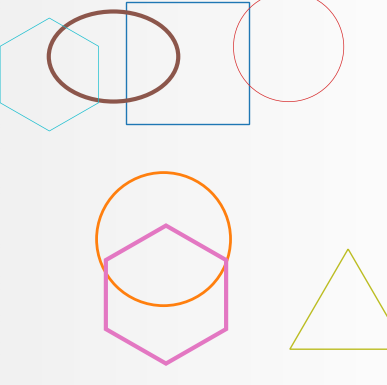[{"shape": "square", "thickness": 1, "radius": 0.79, "center": [0.485, 0.836]}, {"shape": "circle", "thickness": 2, "radius": 0.86, "center": [0.422, 0.379]}, {"shape": "circle", "thickness": 0.5, "radius": 0.71, "center": [0.745, 0.878]}, {"shape": "oval", "thickness": 3, "radius": 0.84, "center": [0.293, 0.853]}, {"shape": "hexagon", "thickness": 3, "radius": 0.9, "center": [0.428, 0.235]}, {"shape": "triangle", "thickness": 1, "radius": 0.87, "center": [0.898, 0.18]}, {"shape": "hexagon", "thickness": 0.5, "radius": 0.73, "center": [0.127, 0.806]}]